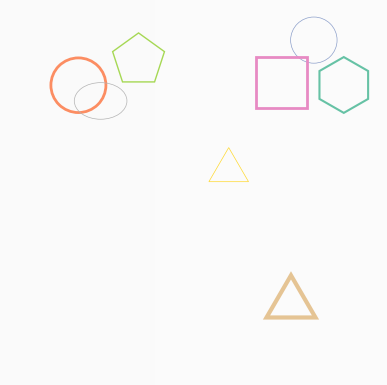[{"shape": "hexagon", "thickness": 1.5, "radius": 0.36, "center": [0.887, 0.779]}, {"shape": "circle", "thickness": 2, "radius": 0.35, "center": [0.202, 0.779]}, {"shape": "circle", "thickness": 0.5, "radius": 0.3, "center": [0.81, 0.896]}, {"shape": "square", "thickness": 2, "radius": 0.33, "center": [0.728, 0.786]}, {"shape": "pentagon", "thickness": 1, "radius": 0.35, "center": [0.358, 0.844]}, {"shape": "triangle", "thickness": 0.5, "radius": 0.3, "center": [0.59, 0.558]}, {"shape": "triangle", "thickness": 3, "radius": 0.36, "center": [0.751, 0.212]}, {"shape": "oval", "thickness": 0.5, "radius": 0.34, "center": [0.26, 0.738]}]